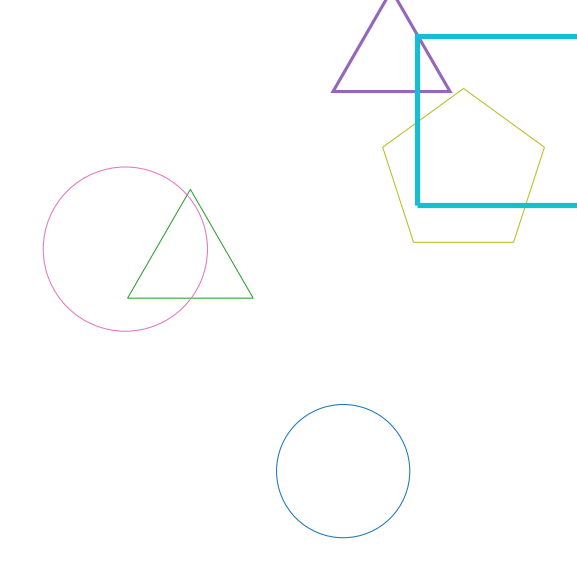[{"shape": "circle", "thickness": 0.5, "radius": 0.58, "center": [0.594, 0.183]}, {"shape": "triangle", "thickness": 0.5, "radius": 0.63, "center": [0.33, 0.546]}, {"shape": "triangle", "thickness": 1.5, "radius": 0.58, "center": [0.678, 0.899]}, {"shape": "circle", "thickness": 0.5, "radius": 0.71, "center": [0.217, 0.568]}, {"shape": "pentagon", "thickness": 0.5, "radius": 0.74, "center": [0.803, 0.699]}, {"shape": "square", "thickness": 2.5, "radius": 0.73, "center": [0.868, 0.791]}]